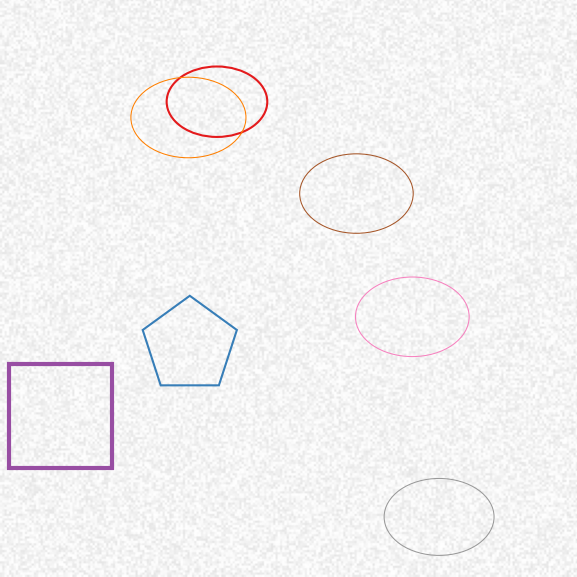[{"shape": "oval", "thickness": 1, "radius": 0.44, "center": [0.376, 0.823]}, {"shape": "pentagon", "thickness": 1, "radius": 0.43, "center": [0.329, 0.401]}, {"shape": "square", "thickness": 2, "radius": 0.45, "center": [0.105, 0.278]}, {"shape": "oval", "thickness": 0.5, "radius": 0.5, "center": [0.326, 0.796]}, {"shape": "oval", "thickness": 0.5, "radius": 0.49, "center": [0.617, 0.664]}, {"shape": "oval", "thickness": 0.5, "radius": 0.49, "center": [0.714, 0.451]}, {"shape": "oval", "thickness": 0.5, "radius": 0.48, "center": [0.76, 0.104]}]